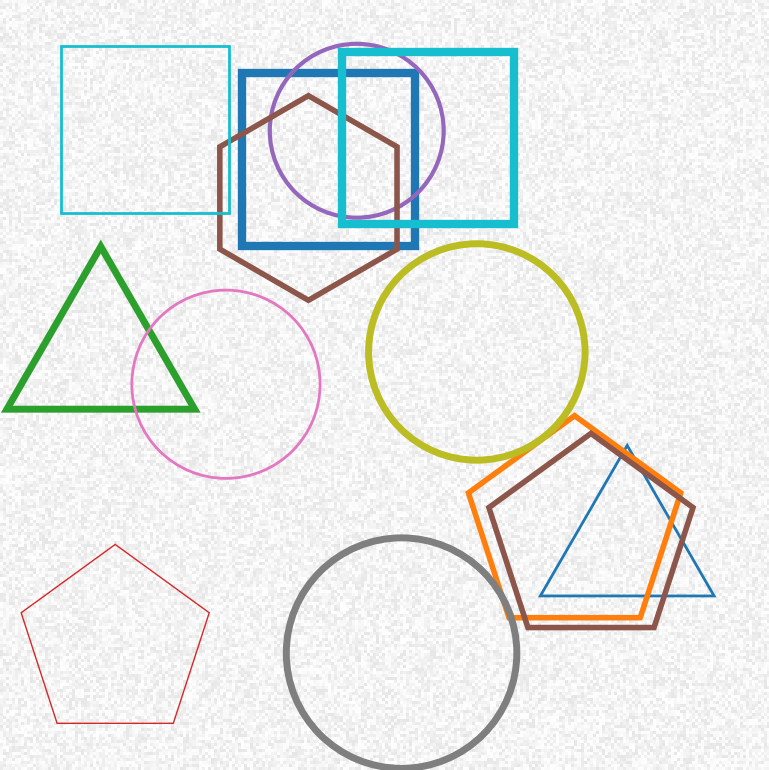[{"shape": "square", "thickness": 3, "radius": 0.56, "center": [0.427, 0.793]}, {"shape": "triangle", "thickness": 1, "radius": 0.65, "center": [0.815, 0.291]}, {"shape": "pentagon", "thickness": 2, "radius": 0.72, "center": [0.746, 0.315]}, {"shape": "triangle", "thickness": 2.5, "radius": 0.7, "center": [0.131, 0.539]}, {"shape": "pentagon", "thickness": 0.5, "radius": 0.64, "center": [0.15, 0.165]}, {"shape": "circle", "thickness": 1.5, "radius": 0.56, "center": [0.463, 0.83]}, {"shape": "hexagon", "thickness": 2, "radius": 0.66, "center": [0.401, 0.743]}, {"shape": "pentagon", "thickness": 2, "radius": 0.7, "center": [0.767, 0.298]}, {"shape": "circle", "thickness": 1, "radius": 0.61, "center": [0.293, 0.501]}, {"shape": "circle", "thickness": 2.5, "radius": 0.75, "center": [0.522, 0.152]}, {"shape": "circle", "thickness": 2.5, "radius": 0.7, "center": [0.619, 0.543]}, {"shape": "square", "thickness": 3, "radius": 0.56, "center": [0.556, 0.82]}, {"shape": "square", "thickness": 1, "radius": 0.54, "center": [0.188, 0.832]}]